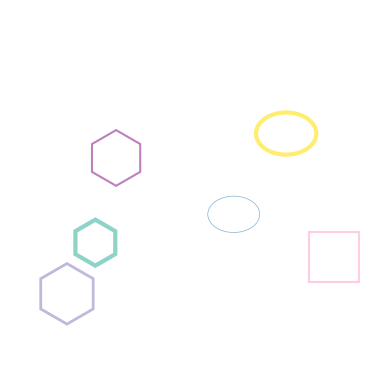[{"shape": "hexagon", "thickness": 3, "radius": 0.3, "center": [0.248, 0.37]}, {"shape": "hexagon", "thickness": 2, "radius": 0.39, "center": [0.174, 0.237]}, {"shape": "oval", "thickness": 0.5, "radius": 0.34, "center": [0.607, 0.443]}, {"shape": "square", "thickness": 1.5, "radius": 0.32, "center": [0.869, 0.331]}, {"shape": "hexagon", "thickness": 1.5, "radius": 0.36, "center": [0.302, 0.59]}, {"shape": "oval", "thickness": 3, "radius": 0.39, "center": [0.743, 0.653]}]